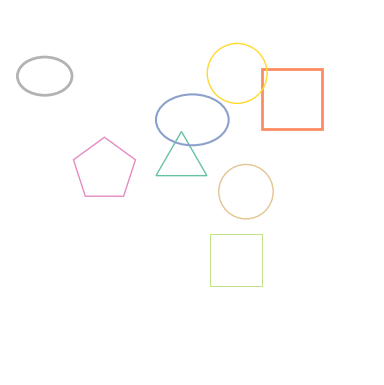[{"shape": "triangle", "thickness": 1, "radius": 0.38, "center": [0.471, 0.582]}, {"shape": "square", "thickness": 2, "radius": 0.39, "center": [0.76, 0.742]}, {"shape": "oval", "thickness": 1.5, "radius": 0.47, "center": [0.5, 0.689]}, {"shape": "pentagon", "thickness": 1, "radius": 0.42, "center": [0.271, 0.559]}, {"shape": "square", "thickness": 0.5, "radius": 0.34, "center": [0.614, 0.324]}, {"shape": "circle", "thickness": 1, "radius": 0.39, "center": [0.616, 0.809]}, {"shape": "circle", "thickness": 1, "radius": 0.35, "center": [0.639, 0.502]}, {"shape": "oval", "thickness": 2, "radius": 0.35, "center": [0.116, 0.802]}]